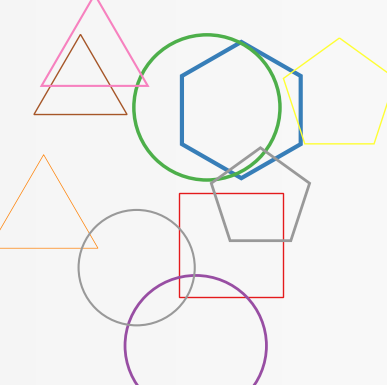[{"shape": "square", "thickness": 1, "radius": 0.67, "center": [0.597, 0.364]}, {"shape": "hexagon", "thickness": 3, "radius": 0.88, "center": [0.623, 0.714]}, {"shape": "circle", "thickness": 2.5, "radius": 0.94, "center": [0.534, 0.721]}, {"shape": "circle", "thickness": 2, "radius": 0.91, "center": [0.505, 0.102]}, {"shape": "triangle", "thickness": 0.5, "radius": 0.81, "center": [0.113, 0.436]}, {"shape": "pentagon", "thickness": 1, "radius": 0.76, "center": [0.876, 0.749]}, {"shape": "triangle", "thickness": 1, "radius": 0.69, "center": [0.208, 0.772]}, {"shape": "triangle", "thickness": 1.5, "radius": 0.79, "center": [0.244, 0.856]}, {"shape": "pentagon", "thickness": 2, "radius": 0.67, "center": [0.672, 0.483]}, {"shape": "circle", "thickness": 1.5, "radius": 0.75, "center": [0.353, 0.305]}]